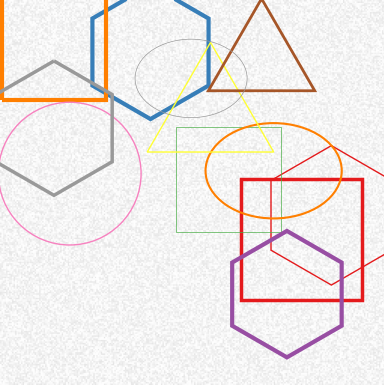[{"shape": "hexagon", "thickness": 1, "radius": 0.91, "center": [0.861, 0.441]}, {"shape": "square", "thickness": 2.5, "radius": 0.79, "center": [0.782, 0.379]}, {"shape": "hexagon", "thickness": 3, "radius": 0.87, "center": [0.391, 0.865]}, {"shape": "square", "thickness": 0.5, "radius": 0.68, "center": [0.594, 0.534]}, {"shape": "hexagon", "thickness": 3, "radius": 0.82, "center": [0.745, 0.236]}, {"shape": "oval", "thickness": 1.5, "radius": 0.88, "center": [0.711, 0.556]}, {"shape": "square", "thickness": 3, "radius": 0.67, "center": [0.139, 0.875]}, {"shape": "triangle", "thickness": 1, "radius": 0.95, "center": [0.547, 0.7]}, {"shape": "triangle", "thickness": 2, "radius": 0.8, "center": [0.679, 0.844]}, {"shape": "circle", "thickness": 1, "radius": 0.93, "center": [0.181, 0.549]}, {"shape": "hexagon", "thickness": 2.5, "radius": 0.87, "center": [0.14, 0.667]}, {"shape": "oval", "thickness": 0.5, "radius": 0.73, "center": [0.496, 0.796]}]